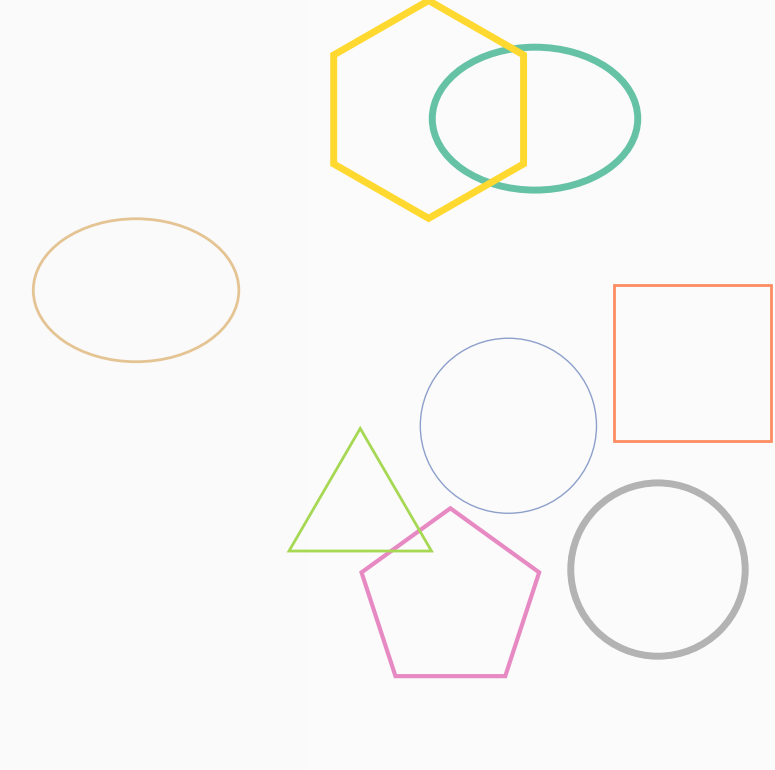[{"shape": "oval", "thickness": 2.5, "radius": 0.66, "center": [0.69, 0.846]}, {"shape": "square", "thickness": 1, "radius": 0.51, "center": [0.894, 0.529]}, {"shape": "circle", "thickness": 0.5, "radius": 0.57, "center": [0.656, 0.447]}, {"shape": "pentagon", "thickness": 1.5, "radius": 0.6, "center": [0.581, 0.219]}, {"shape": "triangle", "thickness": 1, "radius": 0.53, "center": [0.465, 0.337]}, {"shape": "hexagon", "thickness": 2.5, "radius": 0.71, "center": [0.553, 0.858]}, {"shape": "oval", "thickness": 1, "radius": 0.66, "center": [0.176, 0.623]}, {"shape": "circle", "thickness": 2.5, "radius": 0.56, "center": [0.849, 0.26]}]